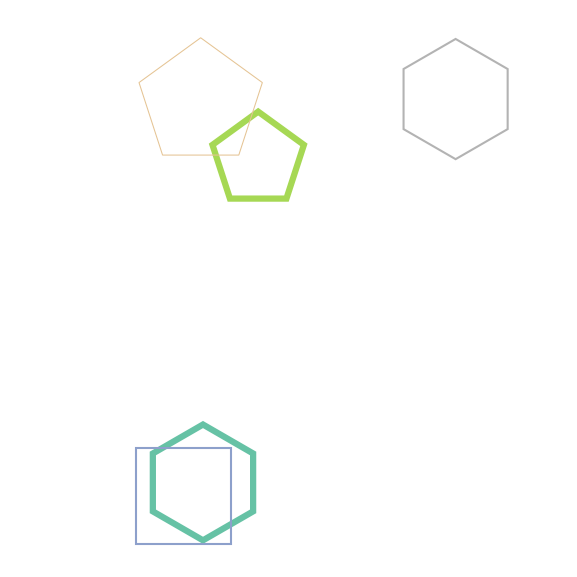[{"shape": "hexagon", "thickness": 3, "radius": 0.5, "center": [0.351, 0.164]}, {"shape": "square", "thickness": 1, "radius": 0.41, "center": [0.318, 0.14]}, {"shape": "pentagon", "thickness": 3, "radius": 0.42, "center": [0.447, 0.723]}, {"shape": "pentagon", "thickness": 0.5, "radius": 0.56, "center": [0.348, 0.821]}, {"shape": "hexagon", "thickness": 1, "radius": 0.52, "center": [0.789, 0.828]}]